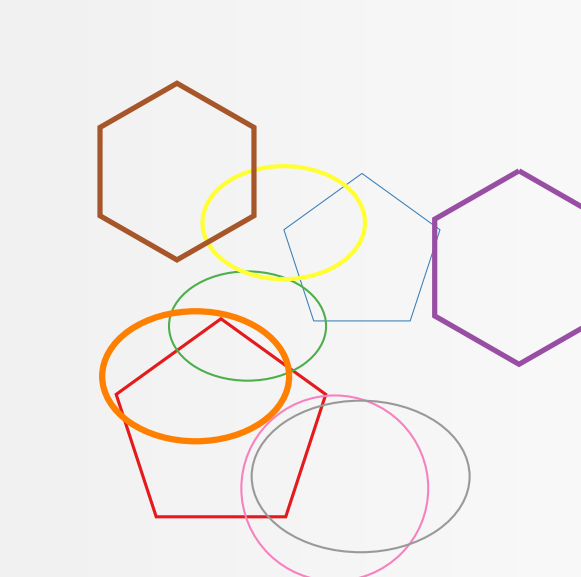[{"shape": "pentagon", "thickness": 1.5, "radius": 0.95, "center": [0.38, 0.258]}, {"shape": "pentagon", "thickness": 0.5, "radius": 0.71, "center": [0.623, 0.558]}, {"shape": "oval", "thickness": 1, "radius": 0.68, "center": [0.426, 0.435]}, {"shape": "hexagon", "thickness": 2.5, "radius": 0.84, "center": [0.893, 0.536]}, {"shape": "oval", "thickness": 3, "radius": 0.8, "center": [0.337, 0.348]}, {"shape": "oval", "thickness": 2, "radius": 0.7, "center": [0.488, 0.614]}, {"shape": "hexagon", "thickness": 2.5, "radius": 0.76, "center": [0.304, 0.702]}, {"shape": "circle", "thickness": 1, "radius": 0.8, "center": [0.576, 0.154]}, {"shape": "oval", "thickness": 1, "radius": 0.94, "center": [0.62, 0.174]}]